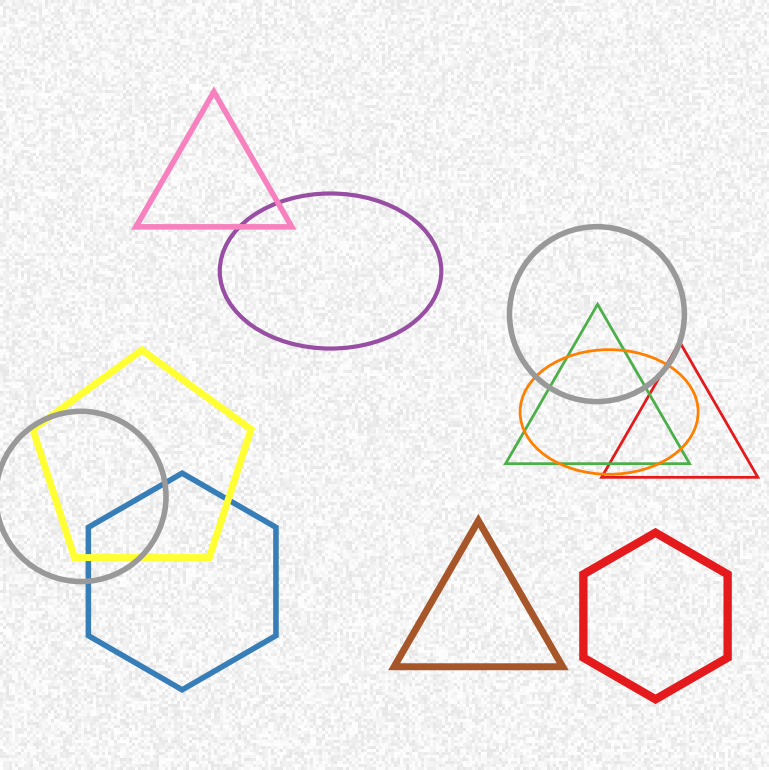[{"shape": "hexagon", "thickness": 3, "radius": 0.54, "center": [0.851, 0.2]}, {"shape": "triangle", "thickness": 1, "radius": 0.59, "center": [0.883, 0.439]}, {"shape": "hexagon", "thickness": 2, "radius": 0.7, "center": [0.237, 0.245]}, {"shape": "triangle", "thickness": 1, "radius": 0.69, "center": [0.776, 0.467]}, {"shape": "oval", "thickness": 1.5, "radius": 0.72, "center": [0.429, 0.648]}, {"shape": "oval", "thickness": 1, "radius": 0.58, "center": [0.791, 0.465]}, {"shape": "pentagon", "thickness": 2.5, "radius": 0.74, "center": [0.184, 0.396]}, {"shape": "triangle", "thickness": 2.5, "radius": 0.63, "center": [0.621, 0.197]}, {"shape": "triangle", "thickness": 2, "radius": 0.58, "center": [0.278, 0.764]}, {"shape": "circle", "thickness": 2, "radius": 0.55, "center": [0.105, 0.355]}, {"shape": "circle", "thickness": 2, "radius": 0.57, "center": [0.775, 0.592]}]